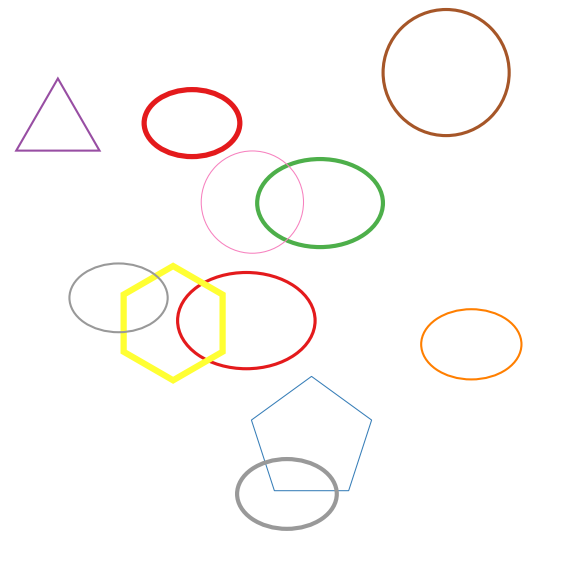[{"shape": "oval", "thickness": 2.5, "radius": 0.41, "center": [0.332, 0.786]}, {"shape": "oval", "thickness": 1.5, "radius": 0.6, "center": [0.427, 0.444]}, {"shape": "pentagon", "thickness": 0.5, "radius": 0.55, "center": [0.539, 0.238]}, {"shape": "oval", "thickness": 2, "radius": 0.54, "center": [0.554, 0.647]}, {"shape": "triangle", "thickness": 1, "radius": 0.42, "center": [0.1, 0.78]}, {"shape": "oval", "thickness": 1, "radius": 0.43, "center": [0.816, 0.403]}, {"shape": "hexagon", "thickness": 3, "radius": 0.49, "center": [0.3, 0.44]}, {"shape": "circle", "thickness": 1.5, "radius": 0.55, "center": [0.773, 0.874]}, {"shape": "circle", "thickness": 0.5, "radius": 0.44, "center": [0.437, 0.649]}, {"shape": "oval", "thickness": 1, "radius": 0.43, "center": [0.205, 0.483]}, {"shape": "oval", "thickness": 2, "radius": 0.43, "center": [0.497, 0.144]}]